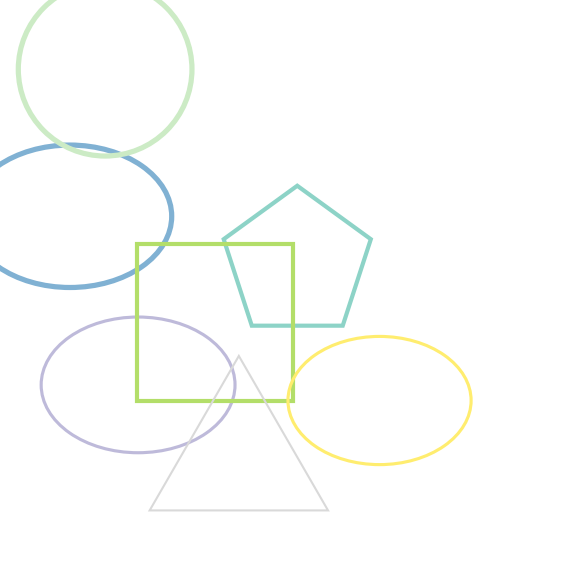[{"shape": "pentagon", "thickness": 2, "radius": 0.67, "center": [0.515, 0.544]}, {"shape": "oval", "thickness": 1.5, "radius": 0.84, "center": [0.239, 0.333]}, {"shape": "oval", "thickness": 2.5, "radius": 0.88, "center": [0.121, 0.625]}, {"shape": "square", "thickness": 2, "radius": 0.68, "center": [0.373, 0.44]}, {"shape": "triangle", "thickness": 1, "radius": 0.89, "center": [0.414, 0.204]}, {"shape": "circle", "thickness": 2.5, "radius": 0.75, "center": [0.182, 0.879]}, {"shape": "oval", "thickness": 1.5, "radius": 0.79, "center": [0.657, 0.306]}]